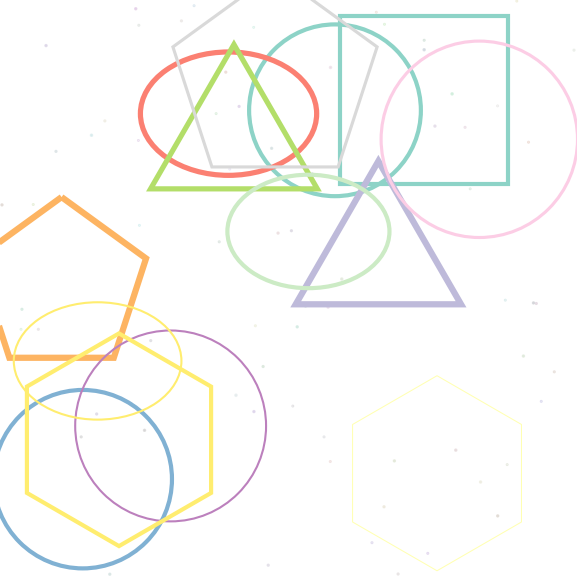[{"shape": "square", "thickness": 2, "radius": 0.72, "center": [0.734, 0.826]}, {"shape": "circle", "thickness": 2, "radius": 0.74, "center": [0.58, 0.808]}, {"shape": "hexagon", "thickness": 0.5, "radius": 0.84, "center": [0.757, 0.18]}, {"shape": "triangle", "thickness": 3, "radius": 0.83, "center": [0.655, 0.555]}, {"shape": "oval", "thickness": 2.5, "radius": 0.76, "center": [0.396, 0.802]}, {"shape": "circle", "thickness": 2, "radius": 0.77, "center": [0.143, 0.169]}, {"shape": "pentagon", "thickness": 3, "radius": 0.77, "center": [0.107, 0.504]}, {"shape": "triangle", "thickness": 2.5, "radius": 0.83, "center": [0.405, 0.755]}, {"shape": "circle", "thickness": 1.5, "radius": 0.85, "center": [0.83, 0.758]}, {"shape": "pentagon", "thickness": 1.5, "radius": 0.93, "center": [0.476, 0.86]}, {"shape": "circle", "thickness": 1, "radius": 0.83, "center": [0.295, 0.262]}, {"shape": "oval", "thickness": 2, "radius": 0.7, "center": [0.534, 0.598]}, {"shape": "oval", "thickness": 1, "radius": 0.73, "center": [0.169, 0.374]}, {"shape": "hexagon", "thickness": 2, "radius": 0.92, "center": [0.206, 0.238]}]